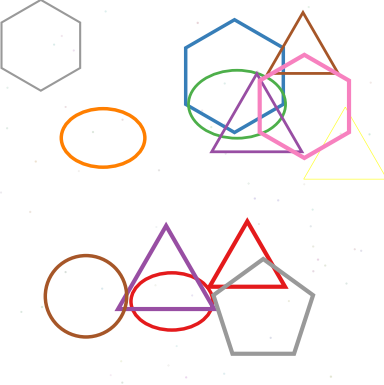[{"shape": "triangle", "thickness": 3, "radius": 0.57, "center": [0.642, 0.312]}, {"shape": "oval", "thickness": 2.5, "radius": 0.53, "center": [0.446, 0.217]}, {"shape": "hexagon", "thickness": 2.5, "radius": 0.73, "center": [0.609, 0.802]}, {"shape": "oval", "thickness": 2, "radius": 0.63, "center": [0.616, 0.729]}, {"shape": "triangle", "thickness": 3, "radius": 0.72, "center": [0.431, 0.269]}, {"shape": "triangle", "thickness": 2, "radius": 0.68, "center": [0.667, 0.673]}, {"shape": "oval", "thickness": 2.5, "radius": 0.54, "center": [0.268, 0.642]}, {"shape": "triangle", "thickness": 0.5, "radius": 0.62, "center": [0.897, 0.597]}, {"shape": "triangle", "thickness": 2, "radius": 0.53, "center": [0.787, 0.862]}, {"shape": "circle", "thickness": 2.5, "radius": 0.53, "center": [0.223, 0.23]}, {"shape": "hexagon", "thickness": 3, "radius": 0.67, "center": [0.791, 0.724]}, {"shape": "pentagon", "thickness": 3, "radius": 0.68, "center": [0.684, 0.191]}, {"shape": "hexagon", "thickness": 1.5, "radius": 0.59, "center": [0.106, 0.882]}]